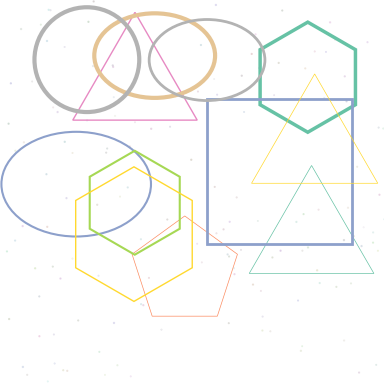[{"shape": "triangle", "thickness": 0.5, "radius": 0.93, "center": [0.809, 0.383]}, {"shape": "hexagon", "thickness": 2.5, "radius": 0.71, "center": [0.799, 0.8]}, {"shape": "pentagon", "thickness": 0.5, "radius": 0.72, "center": [0.48, 0.295]}, {"shape": "oval", "thickness": 1.5, "radius": 0.97, "center": [0.198, 0.522]}, {"shape": "square", "thickness": 2, "radius": 0.95, "center": [0.725, 0.554]}, {"shape": "triangle", "thickness": 1, "radius": 0.93, "center": [0.351, 0.781]}, {"shape": "hexagon", "thickness": 1.5, "radius": 0.67, "center": [0.35, 0.473]}, {"shape": "triangle", "thickness": 0.5, "radius": 0.95, "center": [0.817, 0.619]}, {"shape": "hexagon", "thickness": 1, "radius": 0.87, "center": [0.348, 0.392]}, {"shape": "oval", "thickness": 3, "radius": 0.78, "center": [0.402, 0.856]}, {"shape": "circle", "thickness": 3, "radius": 0.68, "center": [0.226, 0.845]}, {"shape": "oval", "thickness": 2, "radius": 0.75, "center": [0.538, 0.844]}]